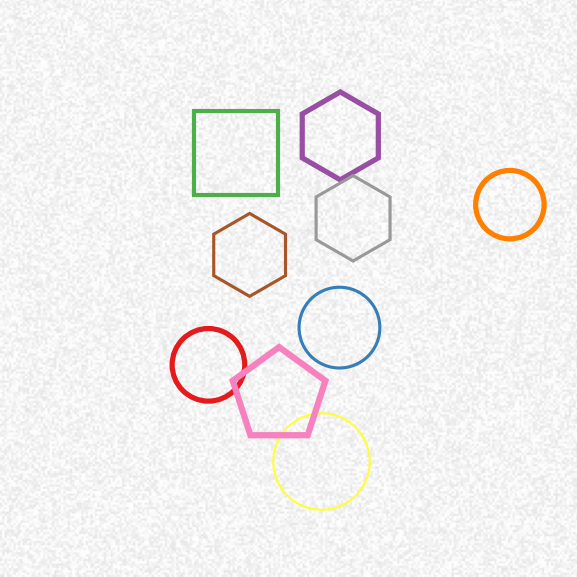[{"shape": "circle", "thickness": 2.5, "radius": 0.31, "center": [0.361, 0.367]}, {"shape": "circle", "thickness": 1.5, "radius": 0.35, "center": [0.588, 0.432]}, {"shape": "square", "thickness": 2, "radius": 0.36, "center": [0.408, 0.734]}, {"shape": "hexagon", "thickness": 2.5, "radius": 0.38, "center": [0.589, 0.764]}, {"shape": "circle", "thickness": 2.5, "radius": 0.3, "center": [0.883, 0.645]}, {"shape": "circle", "thickness": 1, "radius": 0.42, "center": [0.557, 0.2]}, {"shape": "hexagon", "thickness": 1.5, "radius": 0.36, "center": [0.432, 0.558]}, {"shape": "pentagon", "thickness": 3, "radius": 0.42, "center": [0.483, 0.314]}, {"shape": "hexagon", "thickness": 1.5, "radius": 0.37, "center": [0.611, 0.621]}]